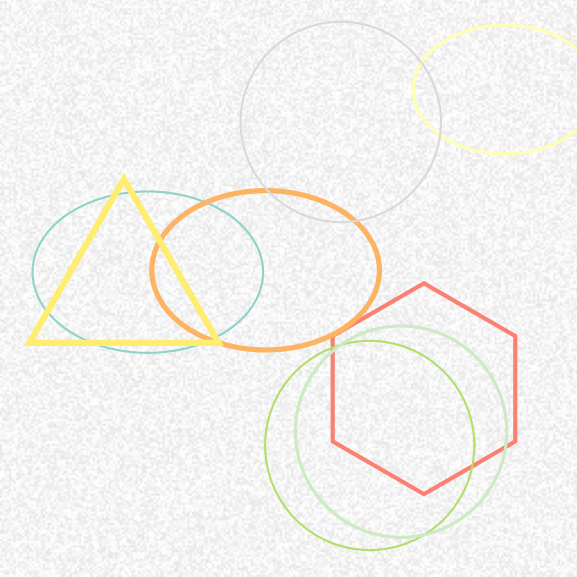[{"shape": "oval", "thickness": 1, "radius": 1.0, "center": [0.256, 0.528]}, {"shape": "oval", "thickness": 1.5, "radius": 0.8, "center": [0.875, 0.844]}, {"shape": "hexagon", "thickness": 2, "radius": 0.91, "center": [0.734, 0.326]}, {"shape": "oval", "thickness": 2.5, "radius": 0.99, "center": [0.46, 0.531]}, {"shape": "circle", "thickness": 1, "radius": 0.91, "center": [0.64, 0.228]}, {"shape": "circle", "thickness": 1, "radius": 0.87, "center": [0.59, 0.788]}, {"shape": "circle", "thickness": 1.5, "radius": 0.92, "center": [0.695, 0.252]}, {"shape": "triangle", "thickness": 3, "radius": 0.95, "center": [0.215, 0.5]}]